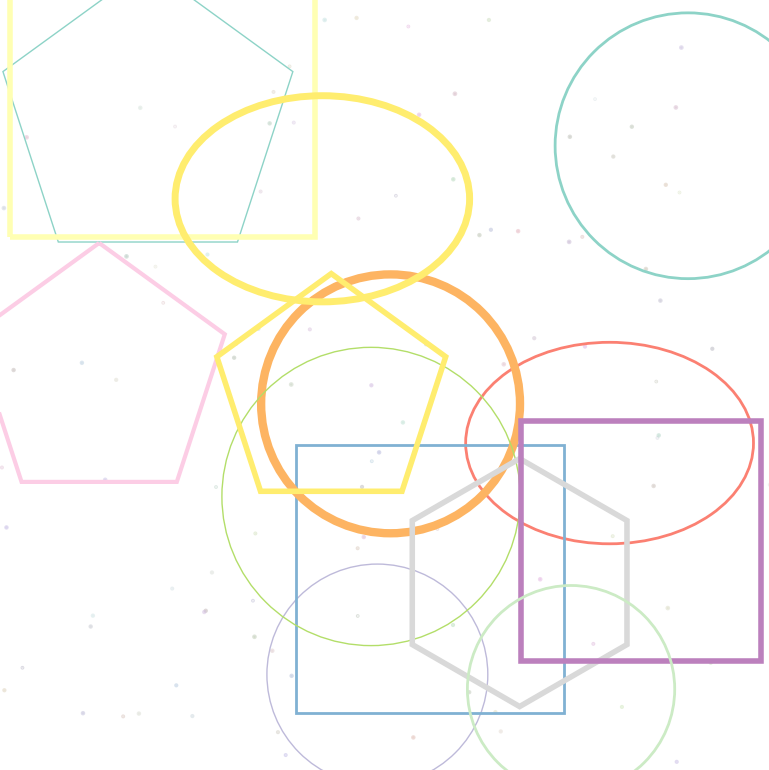[{"shape": "circle", "thickness": 1, "radius": 0.86, "center": [0.894, 0.811]}, {"shape": "pentagon", "thickness": 0.5, "radius": 0.99, "center": [0.192, 0.846]}, {"shape": "square", "thickness": 2, "radius": 0.99, "center": [0.211, 0.891]}, {"shape": "circle", "thickness": 0.5, "radius": 0.72, "center": [0.49, 0.124]}, {"shape": "oval", "thickness": 1, "radius": 0.93, "center": [0.792, 0.425]}, {"shape": "square", "thickness": 1, "radius": 0.87, "center": [0.559, 0.249]}, {"shape": "circle", "thickness": 3, "radius": 0.84, "center": [0.507, 0.476]}, {"shape": "circle", "thickness": 0.5, "radius": 0.97, "center": [0.482, 0.355]}, {"shape": "pentagon", "thickness": 1.5, "radius": 0.86, "center": [0.129, 0.513]}, {"shape": "hexagon", "thickness": 2, "radius": 0.8, "center": [0.675, 0.243]}, {"shape": "square", "thickness": 2, "radius": 0.78, "center": [0.832, 0.298]}, {"shape": "circle", "thickness": 1, "radius": 0.67, "center": [0.742, 0.105]}, {"shape": "pentagon", "thickness": 2, "radius": 0.78, "center": [0.43, 0.488]}, {"shape": "oval", "thickness": 2.5, "radius": 0.96, "center": [0.419, 0.742]}]